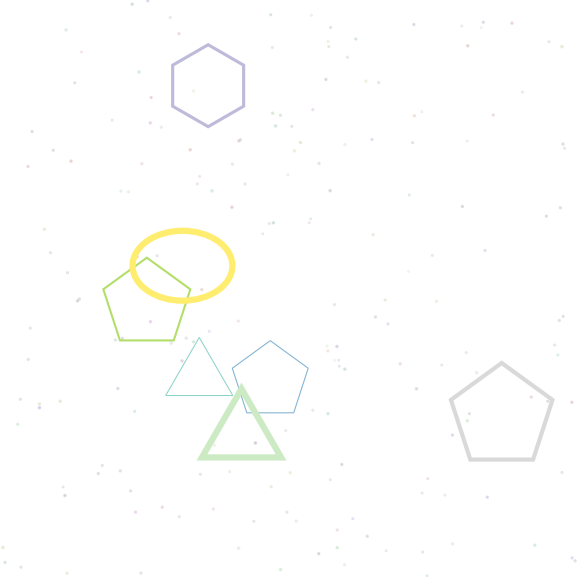[{"shape": "triangle", "thickness": 0.5, "radius": 0.34, "center": [0.345, 0.348]}, {"shape": "hexagon", "thickness": 1.5, "radius": 0.35, "center": [0.36, 0.851]}, {"shape": "pentagon", "thickness": 0.5, "radius": 0.35, "center": [0.468, 0.34]}, {"shape": "pentagon", "thickness": 1, "radius": 0.4, "center": [0.254, 0.474]}, {"shape": "pentagon", "thickness": 2, "radius": 0.46, "center": [0.869, 0.278]}, {"shape": "triangle", "thickness": 3, "radius": 0.4, "center": [0.418, 0.247]}, {"shape": "oval", "thickness": 3, "radius": 0.43, "center": [0.316, 0.539]}]